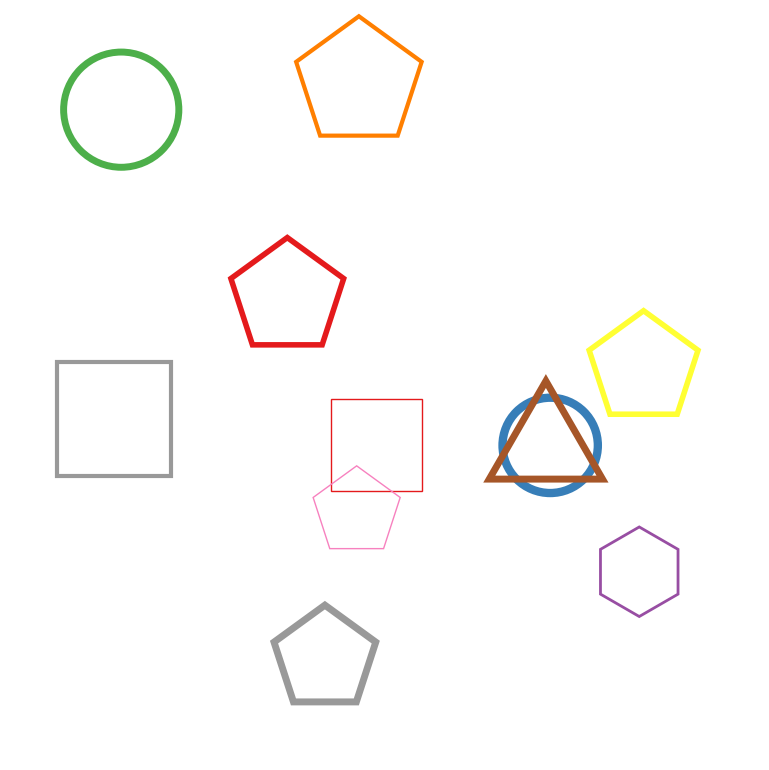[{"shape": "pentagon", "thickness": 2, "radius": 0.39, "center": [0.373, 0.614]}, {"shape": "square", "thickness": 0.5, "radius": 0.3, "center": [0.489, 0.422]}, {"shape": "circle", "thickness": 3, "radius": 0.31, "center": [0.715, 0.422]}, {"shape": "circle", "thickness": 2.5, "radius": 0.37, "center": [0.157, 0.858]}, {"shape": "hexagon", "thickness": 1, "radius": 0.29, "center": [0.83, 0.257]}, {"shape": "pentagon", "thickness": 1.5, "radius": 0.43, "center": [0.466, 0.893]}, {"shape": "pentagon", "thickness": 2, "radius": 0.37, "center": [0.836, 0.522]}, {"shape": "triangle", "thickness": 2.5, "radius": 0.42, "center": [0.709, 0.42]}, {"shape": "pentagon", "thickness": 0.5, "radius": 0.3, "center": [0.463, 0.336]}, {"shape": "square", "thickness": 1.5, "radius": 0.37, "center": [0.148, 0.456]}, {"shape": "pentagon", "thickness": 2.5, "radius": 0.35, "center": [0.422, 0.145]}]